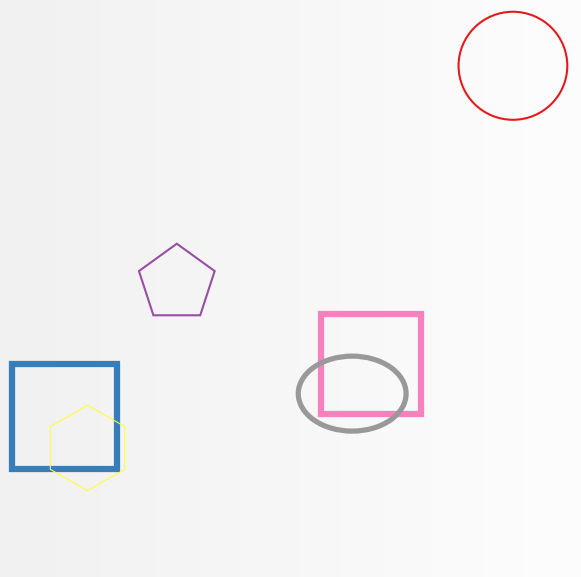[{"shape": "circle", "thickness": 1, "radius": 0.47, "center": [0.882, 0.885]}, {"shape": "square", "thickness": 3, "radius": 0.45, "center": [0.111, 0.278]}, {"shape": "pentagon", "thickness": 1, "radius": 0.34, "center": [0.304, 0.509]}, {"shape": "hexagon", "thickness": 0.5, "radius": 0.37, "center": [0.151, 0.224]}, {"shape": "square", "thickness": 3, "radius": 0.43, "center": [0.639, 0.369]}, {"shape": "oval", "thickness": 2.5, "radius": 0.46, "center": [0.606, 0.318]}]